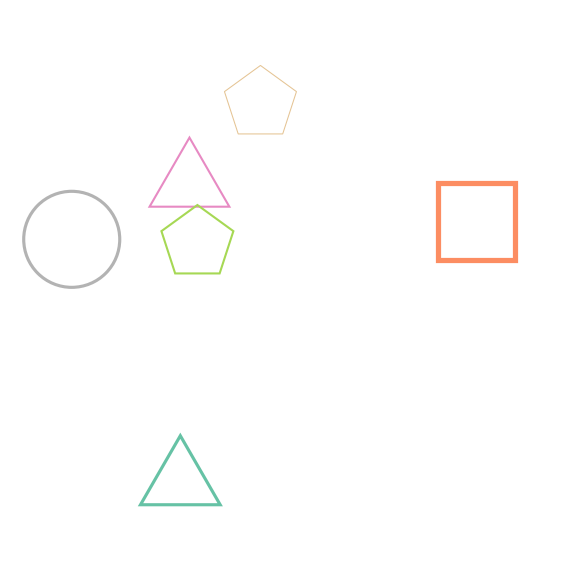[{"shape": "triangle", "thickness": 1.5, "radius": 0.4, "center": [0.312, 0.165]}, {"shape": "square", "thickness": 2.5, "radius": 0.34, "center": [0.825, 0.615]}, {"shape": "triangle", "thickness": 1, "radius": 0.4, "center": [0.328, 0.681]}, {"shape": "pentagon", "thickness": 1, "radius": 0.33, "center": [0.342, 0.579]}, {"shape": "pentagon", "thickness": 0.5, "radius": 0.33, "center": [0.451, 0.82]}, {"shape": "circle", "thickness": 1.5, "radius": 0.42, "center": [0.124, 0.585]}]